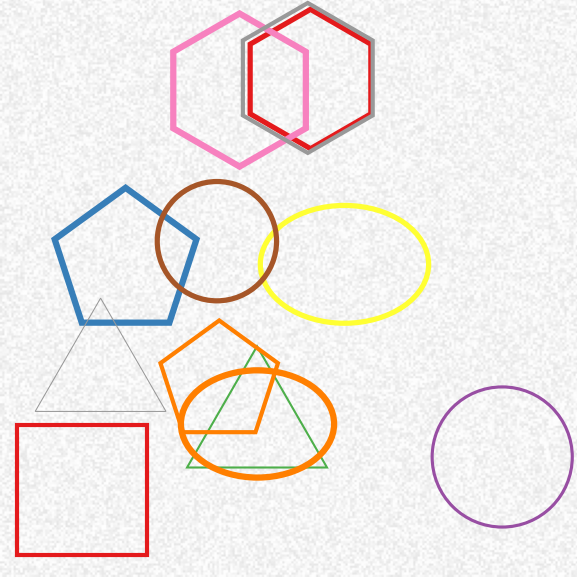[{"shape": "hexagon", "thickness": 2.5, "radius": 0.6, "center": [0.538, 0.862]}, {"shape": "square", "thickness": 2, "radius": 0.56, "center": [0.142, 0.151]}, {"shape": "pentagon", "thickness": 3, "radius": 0.65, "center": [0.217, 0.545]}, {"shape": "triangle", "thickness": 1, "radius": 0.7, "center": [0.445, 0.26]}, {"shape": "circle", "thickness": 1.5, "radius": 0.61, "center": [0.87, 0.208]}, {"shape": "pentagon", "thickness": 2, "radius": 0.53, "center": [0.38, 0.337]}, {"shape": "oval", "thickness": 3, "radius": 0.66, "center": [0.446, 0.265]}, {"shape": "oval", "thickness": 2.5, "radius": 0.73, "center": [0.596, 0.541]}, {"shape": "circle", "thickness": 2.5, "radius": 0.52, "center": [0.376, 0.582]}, {"shape": "hexagon", "thickness": 3, "radius": 0.66, "center": [0.415, 0.843]}, {"shape": "hexagon", "thickness": 2, "radius": 0.65, "center": [0.533, 0.864]}, {"shape": "triangle", "thickness": 0.5, "radius": 0.65, "center": [0.174, 0.352]}]